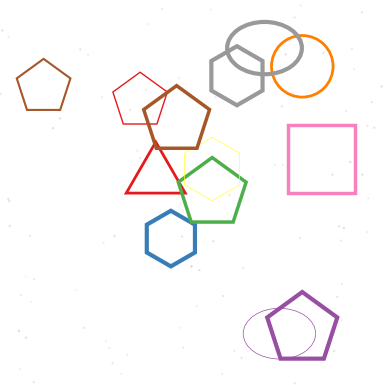[{"shape": "pentagon", "thickness": 1, "radius": 0.37, "center": [0.364, 0.738]}, {"shape": "triangle", "thickness": 2, "radius": 0.44, "center": [0.405, 0.543]}, {"shape": "hexagon", "thickness": 3, "radius": 0.36, "center": [0.444, 0.38]}, {"shape": "pentagon", "thickness": 2.5, "radius": 0.46, "center": [0.551, 0.498]}, {"shape": "pentagon", "thickness": 3, "radius": 0.48, "center": [0.785, 0.146]}, {"shape": "oval", "thickness": 0.5, "radius": 0.47, "center": [0.726, 0.133]}, {"shape": "circle", "thickness": 2, "radius": 0.4, "center": [0.785, 0.828]}, {"shape": "hexagon", "thickness": 0.5, "radius": 0.41, "center": [0.551, 0.561]}, {"shape": "pentagon", "thickness": 2.5, "radius": 0.45, "center": [0.459, 0.688]}, {"shape": "pentagon", "thickness": 1.5, "radius": 0.37, "center": [0.113, 0.774]}, {"shape": "square", "thickness": 2.5, "radius": 0.44, "center": [0.835, 0.587]}, {"shape": "hexagon", "thickness": 3, "radius": 0.38, "center": [0.615, 0.803]}, {"shape": "oval", "thickness": 3, "radius": 0.49, "center": [0.687, 0.875]}]